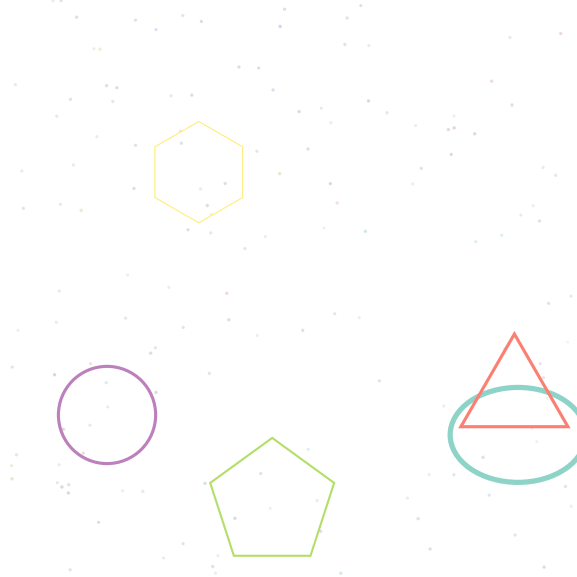[{"shape": "oval", "thickness": 2.5, "radius": 0.59, "center": [0.897, 0.246]}, {"shape": "triangle", "thickness": 1.5, "radius": 0.54, "center": [0.891, 0.314]}, {"shape": "pentagon", "thickness": 1, "radius": 0.56, "center": [0.471, 0.128]}, {"shape": "circle", "thickness": 1.5, "radius": 0.42, "center": [0.185, 0.281]}, {"shape": "hexagon", "thickness": 0.5, "radius": 0.44, "center": [0.344, 0.701]}]